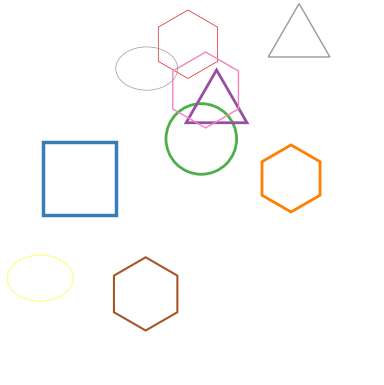[{"shape": "hexagon", "thickness": 0.5, "radius": 0.44, "center": [0.488, 0.885]}, {"shape": "square", "thickness": 2.5, "radius": 0.47, "center": [0.206, 0.537]}, {"shape": "circle", "thickness": 2, "radius": 0.46, "center": [0.523, 0.639]}, {"shape": "triangle", "thickness": 2, "radius": 0.46, "center": [0.562, 0.727]}, {"shape": "hexagon", "thickness": 2, "radius": 0.44, "center": [0.756, 0.536]}, {"shape": "oval", "thickness": 0.5, "radius": 0.43, "center": [0.104, 0.278]}, {"shape": "hexagon", "thickness": 1.5, "radius": 0.48, "center": [0.378, 0.237]}, {"shape": "hexagon", "thickness": 1, "radius": 0.49, "center": [0.534, 0.766]}, {"shape": "triangle", "thickness": 1, "radius": 0.46, "center": [0.777, 0.898]}, {"shape": "oval", "thickness": 0.5, "radius": 0.4, "center": [0.381, 0.822]}]